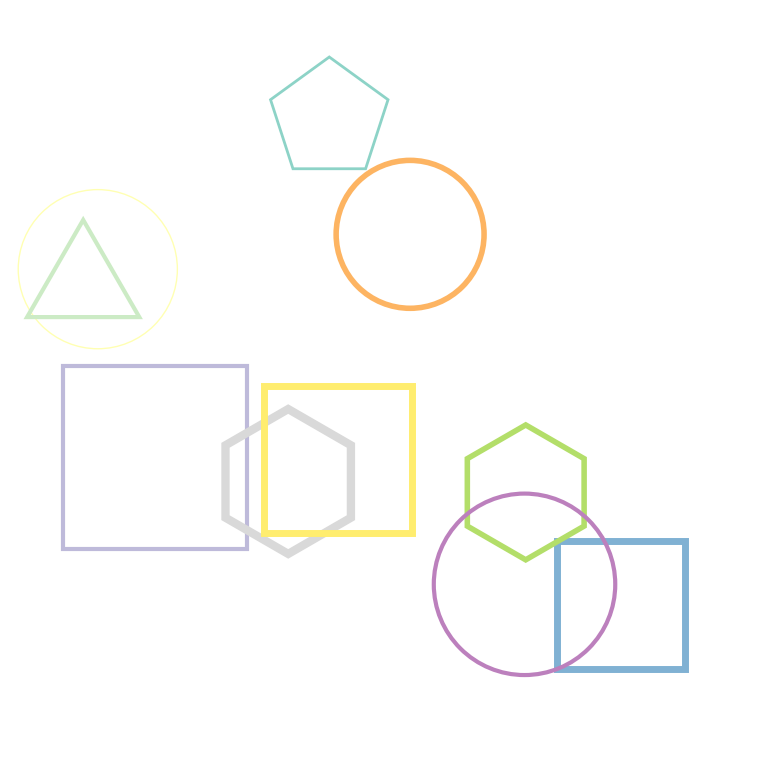[{"shape": "pentagon", "thickness": 1, "radius": 0.4, "center": [0.428, 0.846]}, {"shape": "circle", "thickness": 0.5, "radius": 0.52, "center": [0.127, 0.65]}, {"shape": "square", "thickness": 1.5, "radius": 0.6, "center": [0.202, 0.406]}, {"shape": "square", "thickness": 2.5, "radius": 0.42, "center": [0.807, 0.215]}, {"shape": "circle", "thickness": 2, "radius": 0.48, "center": [0.533, 0.696]}, {"shape": "hexagon", "thickness": 2, "radius": 0.44, "center": [0.683, 0.361]}, {"shape": "hexagon", "thickness": 3, "radius": 0.47, "center": [0.374, 0.375]}, {"shape": "circle", "thickness": 1.5, "radius": 0.59, "center": [0.681, 0.241]}, {"shape": "triangle", "thickness": 1.5, "radius": 0.42, "center": [0.108, 0.63]}, {"shape": "square", "thickness": 2.5, "radius": 0.48, "center": [0.439, 0.403]}]